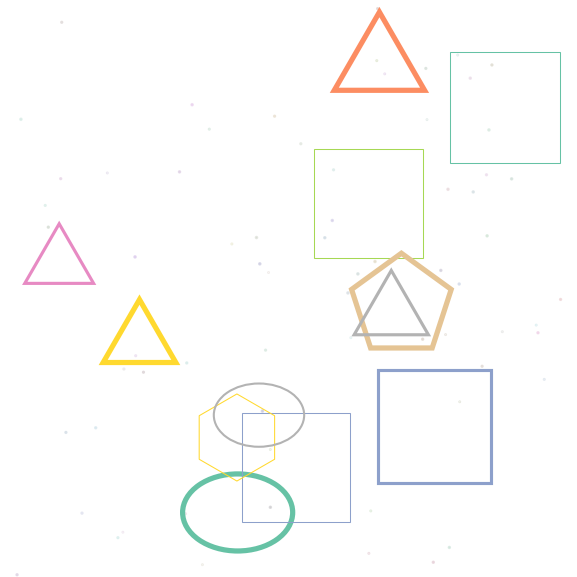[{"shape": "square", "thickness": 0.5, "radius": 0.48, "center": [0.875, 0.813]}, {"shape": "oval", "thickness": 2.5, "radius": 0.48, "center": [0.412, 0.112]}, {"shape": "triangle", "thickness": 2.5, "radius": 0.45, "center": [0.657, 0.888]}, {"shape": "square", "thickness": 1.5, "radius": 0.49, "center": [0.753, 0.261]}, {"shape": "square", "thickness": 0.5, "radius": 0.47, "center": [0.512, 0.19]}, {"shape": "triangle", "thickness": 1.5, "radius": 0.34, "center": [0.102, 0.543]}, {"shape": "square", "thickness": 0.5, "radius": 0.47, "center": [0.638, 0.647]}, {"shape": "triangle", "thickness": 2.5, "radius": 0.36, "center": [0.242, 0.408]}, {"shape": "hexagon", "thickness": 0.5, "radius": 0.38, "center": [0.41, 0.242]}, {"shape": "pentagon", "thickness": 2.5, "radius": 0.45, "center": [0.695, 0.47]}, {"shape": "triangle", "thickness": 1.5, "radius": 0.37, "center": [0.678, 0.457]}, {"shape": "oval", "thickness": 1, "radius": 0.39, "center": [0.448, 0.28]}]